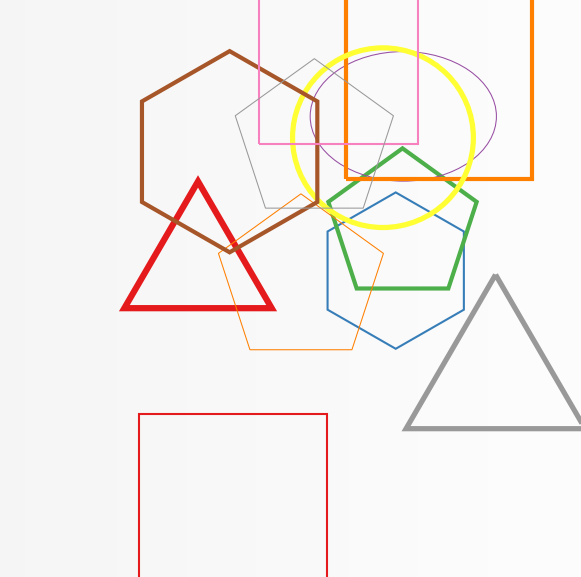[{"shape": "triangle", "thickness": 3, "radius": 0.73, "center": [0.341, 0.539]}, {"shape": "square", "thickness": 1, "radius": 0.81, "center": [0.401, 0.12]}, {"shape": "hexagon", "thickness": 1, "radius": 0.68, "center": [0.681, 0.531]}, {"shape": "pentagon", "thickness": 2, "radius": 0.67, "center": [0.692, 0.608]}, {"shape": "oval", "thickness": 0.5, "radius": 0.8, "center": [0.694, 0.798]}, {"shape": "square", "thickness": 2, "radius": 0.8, "center": [0.755, 0.849]}, {"shape": "pentagon", "thickness": 0.5, "radius": 0.75, "center": [0.518, 0.514]}, {"shape": "circle", "thickness": 2.5, "radius": 0.78, "center": [0.659, 0.761]}, {"shape": "hexagon", "thickness": 2, "radius": 0.87, "center": [0.395, 0.736]}, {"shape": "square", "thickness": 1, "radius": 0.68, "center": [0.583, 0.887]}, {"shape": "triangle", "thickness": 2.5, "radius": 0.89, "center": [0.853, 0.346]}, {"shape": "pentagon", "thickness": 0.5, "radius": 0.72, "center": [0.541, 0.754]}]